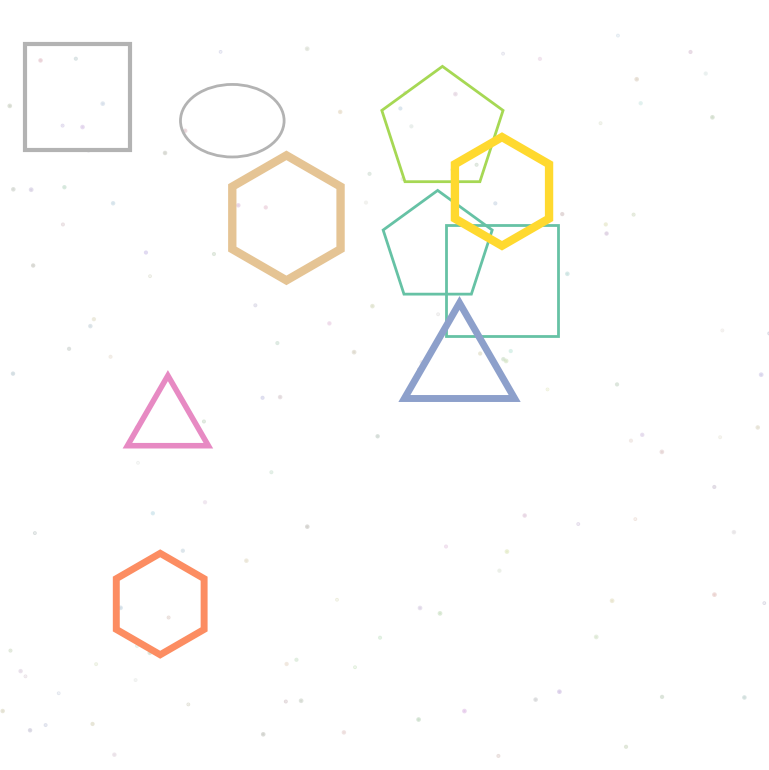[{"shape": "square", "thickness": 1, "radius": 0.36, "center": [0.652, 0.636]}, {"shape": "pentagon", "thickness": 1, "radius": 0.37, "center": [0.568, 0.678]}, {"shape": "hexagon", "thickness": 2.5, "radius": 0.33, "center": [0.208, 0.216]}, {"shape": "triangle", "thickness": 2.5, "radius": 0.41, "center": [0.597, 0.524]}, {"shape": "triangle", "thickness": 2, "radius": 0.3, "center": [0.218, 0.451]}, {"shape": "pentagon", "thickness": 1, "radius": 0.41, "center": [0.575, 0.831]}, {"shape": "hexagon", "thickness": 3, "radius": 0.35, "center": [0.652, 0.751]}, {"shape": "hexagon", "thickness": 3, "radius": 0.41, "center": [0.372, 0.717]}, {"shape": "square", "thickness": 1.5, "radius": 0.34, "center": [0.1, 0.874]}, {"shape": "oval", "thickness": 1, "radius": 0.34, "center": [0.302, 0.843]}]